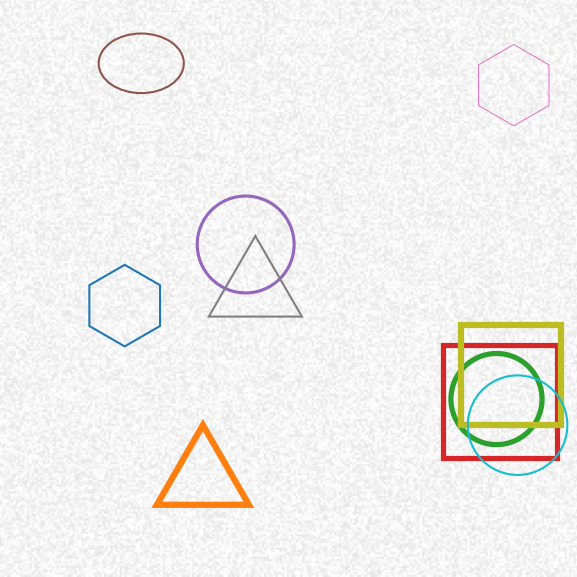[{"shape": "hexagon", "thickness": 1, "radius": 0.35, "center": [0.216, 0.47]}, {"shape": "triangle", "thickness": 3, "radius": 0.46, "center": [0.351, 0.171]}, {"shape": "circle", "thickness": 2.5, "radius": 0.39, "center": [0.86, 0.308]}, {"shape": "square", "thickness": 2.5, "radius": 0.49, "center": [0.866, 0.303]}, {"shape": "circle", "thickness": 1.5, "radius": 0.42, "center": [0.425, 0.576]}, {"shape": "oval", "thickness": 1, "radius": 0.37, "center": [0.245, 0.89]}, {"shape": "hexagon", "thickness": 0.5, "radius": 0.35, "center": [0.89, 0.852]}, {"shape": "triangle", "thickness": 1, "radius": 0.47, "center": [0.442, 0.497]}, {"shape": "square", "thickness": 3, "radius": 0.43, "center": [0.885, 0.349]}, {"shape": "circle", "thickness": 1, "radius": 0.43, "center": [0.896, 0.263]}]